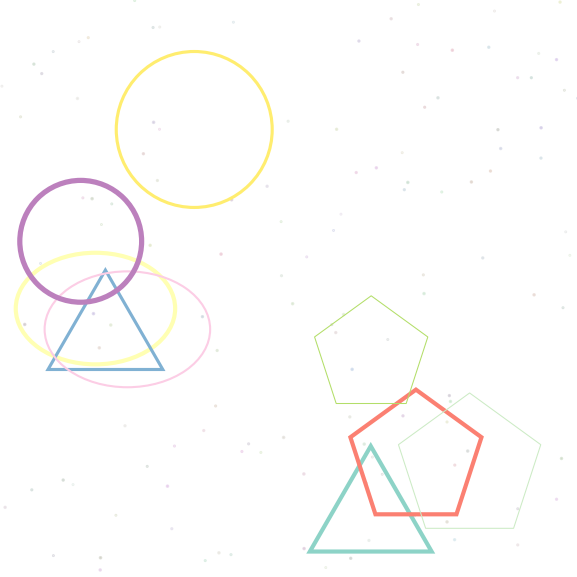[{"shape": "triangle", "thickness": 2, "radius": 0.61, "center": [0.642, 0.105]}, {"shape": "oval", "thickness": 2, "radius": 0.69, "center": [0.165, 0.465]}, {"shape": "pentagon", "thickness": 2, "radius": 0.6, "center": [0.72, 0.205]}, {"shape": "triangle", "thickness": 1.5, "radius": 0.57, "center": [0.183, 0.417]}, {"shape": "pentagon", "thickness": 0.5, "radius": 0.52, "center": [0.643, 0.384]}, {"shape": "oval", "thickness": 1, "radius": 0.72, "center": [0.221, 0.429]}, {"shape": "circle", "thickness": 2.5, "radius": 0.53, "center": [0.14, 0.581]}, {"shape": "pentagon", "thickness": 0.5, "radius": 0.65, "center": [0.813, 0.189]}, {"shape": "circle", "thickness": 1.5, "radius": 0.68, "center": [0.336, 0.775]}]